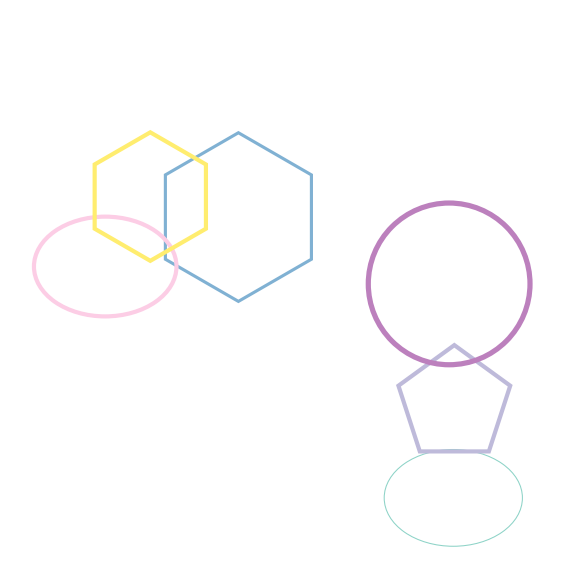[{"shape": "oval", "thickness": 0.5, "radius": 0.6, "center": [0.785, 0.137]}, {"shape": "pentagon", "thickness": 2, "radius": 0.51, "center": [0.787, 0.3]}, {"shape": "hexagon", "thickness": 1.5, "radius": 0.73, "center": [0.413, 0.623]}, {"shape": "oval", "thickness": 2, "radius": 0.62, "center": [0.182, 0.538]}, {"shape": "circle", "thickness": 2.5, "radius": 0.7, "center": [0.778, 0.508]}, {"shape": "hexagon", "thickness": 2, "radius": 0.56, "center": [0.26, 0.659]}]